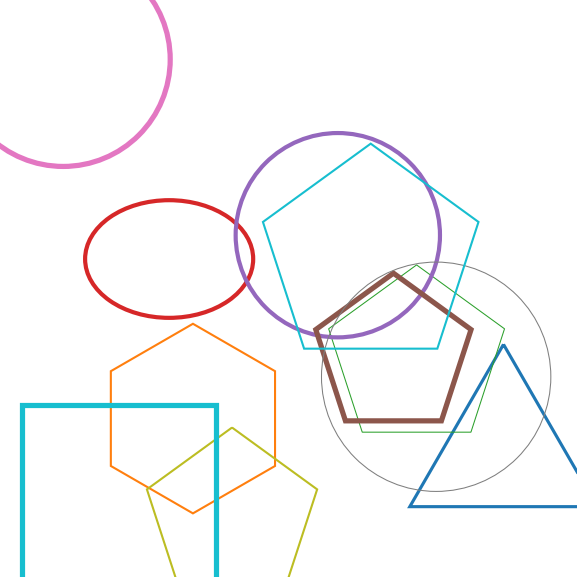[{"shape": "triangle", "thickness": 1.5, "radius": 0.94, "center": [0.872, 0.215]}, {"shape": "hexagon", "thickness": 1, "radius": 0.82, "center": [0.334, 0.274]}, {"shape": "pentagon", "thickness": 0.5, "radius": 0.8, "center": [0.721, 0.38]}, {"shape": "oval", "thickness": 2, "radius": 0.73, "center": [0.293, 0.551]}, {"shape": "circle", "thickness": 2, "radius": 0.88, "center": [0.585, 0.592]}, {"shape": "pentagon", "thickness": 2.5, "radius": 0.71, "center": [0.681, 0.385]}, {"shape": "circle", "thickness": 2.5, "radius": 0.93, "center": [0.109, 0.896]}, {"shape": "circle", "thickness": 0.5, "radius": 0.99, "center": [0.755, 0.347]}, {"shape": "pentagon", "thickness": 1, "radius": 0.77, "center": [0.402, 0.104]}, {"shape": "pentagon", "thickness": 1, "radius": 0.98, "center": [0.642, 0.554]}, {"shape": "square", "thickness": 2.5, "radius": 0.84, "center": [0.207, 0.129]}]